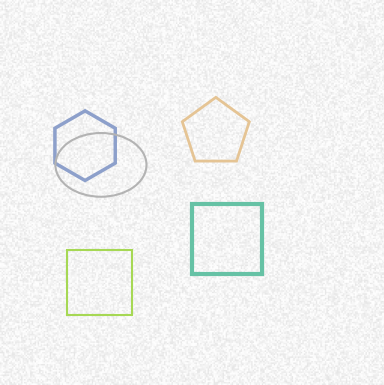[{"shape": "square", "thickness": 3, "radius": 0.46, "center": [0.591, 0.38]}, {"shape": "hexagon", "thickness": 2.5, "radius": 0.45, "center": [0.221, 0.622]}, {"shape": "square", "thickness": 1.5, "radius": 0.43, "center": [0.259, 0.267]}, {"shape": "pentagon", "thickness": 2, "radius": 0.46, "center": [0.561, 0.656]}, {"shape": "oval", "thickness": 1.5, "radius": 0.59, "center": [0.262, 0.572]}]